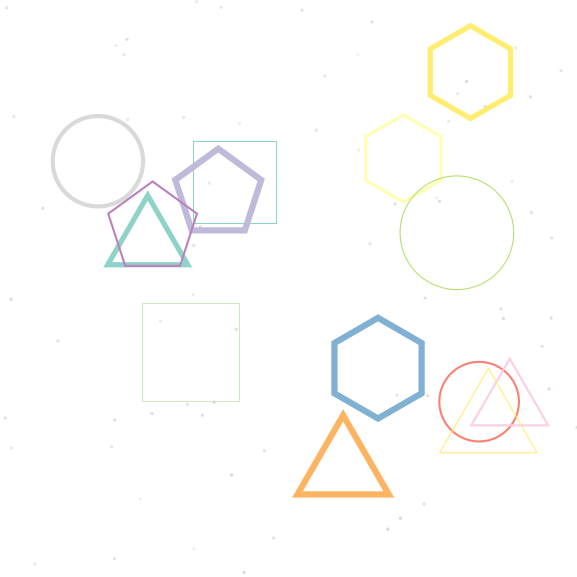[{"shape": "square", "thickness": 0.5, "radius": 0.36, "center": [0.406, 0.684]}, {"shape": "triangle", "thickness": 2.5, "radius": 0.4, "center": [0.256, 0.581]}, {"shape": "hexagon", "thickness": 1.5, "radius": 0.38, "center": [0.699, 0.725]}, {"shape": "pentagon", "thickness": 3, "radius": 0.39, "center": [0.378, 0.663]}, {"shape": "circle", "thickness": 1, "radius": 0.34, "center": [0.83, 0.304]}, {"shape": "hexagon", "thickness": 3, "radius": 0.44, "center": [0.655, 0.362]}, {"shape": "triangle", "thickness": 3, "radius": 0.46, "center": [0.594, 0.189]}, {"shape": "circle", "thickness": 0.5, "radius": 0.49, "center": [0.791, 0.596]}, {"shape": "triangle", "thickness": 1, "radius": 0.38, "center": [0.883, 0.301]}, {"shape": "circle", "thickness": 2, "radius": 0.39, "center": [0.17, 0.72]}, {"shape": "pentagon", "thickness": 1, "radius": 0.4, "center": [0.264, 0.604]}, {"shape": "square", "thickness": 0.5, "radius": 0.42, "center": [0.33, 0.39]}, {"shape": "triangle", "thickness": 0.5, "radius": 0.49, "center": [0.846, 0.264]}, {"shape": "hexagon", "thickness": 2.5, "radius": 0.4, "center": [0.815, 0.874]}]